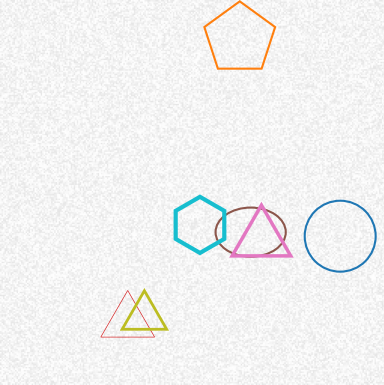[{"shape": "circle", "thickness": 1.5, "radius": 0.46, "center": [0.884, 0.387]}, {"shape": "pentagon", "thickness": 1.5, "radius": 0.48, "center": [0.623, 0.9]}, {"shape": "triangle", "thickness": 0.5, "radius": 0.4, "center": [0.332, 0.165]}, {"shape": "oval", "thickness": 1.5, "radius": 0.46, "center": [0.651, 0.397]}, {"shape": "triangle", "thickness": 2.5, "radius": 0.44, "center": [0.679, 0.379]}, {"shape": "triangle", "thickness": 2, "radius": 0.33, "center": [0.375, 0.178]}, {"shape": "hexagon", "thickness": 3, "radius": 0.36, "center": [0.519, 0.416]}]